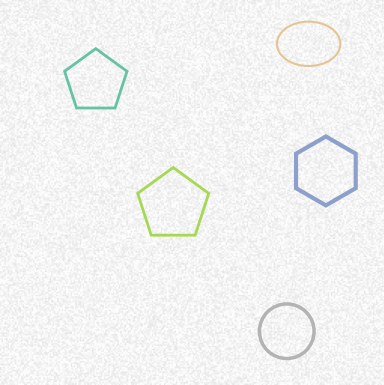[{"shape": "pentagon", "thickness": 2, "radius": 0.43, "center": [0.249, 0.788]}, {"shape": "hexagon", "thickness": 3, "radius": 0.45, "center": [0.846, 0.556]}, {"shape": "pentagon", "thickness": 2, "radius": 0.49, "center": [0.45, 0.468]}, {"shape": "oval", "thickness": 1.5, "radius": 0.41, "center": [0.802, 0.886]}, {"shape": "circle", "thickness": 2.5, "radius": 0.35, "center": [0.745, 0.14]}]